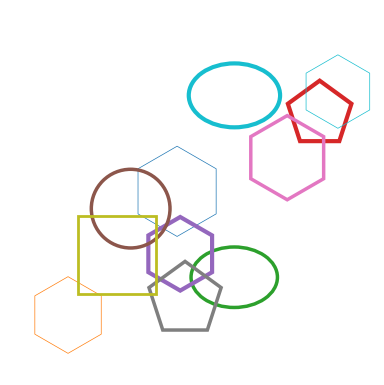[{"shape": "hexagon", "thickness": 0.5, "radius": 0.59, "center": [0.46, 0.503]}, {"shape": "hexagon", "thickness": 0.5, "radius": 0.5, "center": [0.177, 0.182]}, {"shape": "oval", "thickness": 2.5, "radius": 0.56, "center": [0.608, 0.28]}, {"shape": "pentagon", "thickness": 3, "radius": 0.43, "center": [0.83, 0.704]}, {"shape": "hexagon", "thickness": 3, "radius": 0.48, "center": [0.468, 0.341]}, {"shape": "circle", "thickness": 2.5, "radius": 0.51, "center": [0.339, 0.458]}, {"shape": "hexagon", "thickness": 2.5, "radius": 0.55, "center": [0.746, 0.59]}, {"shape": "pentagon", "thickness": 2.5, "radius": 0.49, "center": [0.481, 0.222]}, {"shape": "square", "thickness": 2, "radius": 0.51, "center": [0.304, 0.336]}, {"shape": "oval", "thickness": 3, "radius": 0.59, "center": [0.609, 0.752]}, {"shape": "hexagon", "thickness": 0.5, "radius": 0.48, "center": [0.878, 0.762]}]